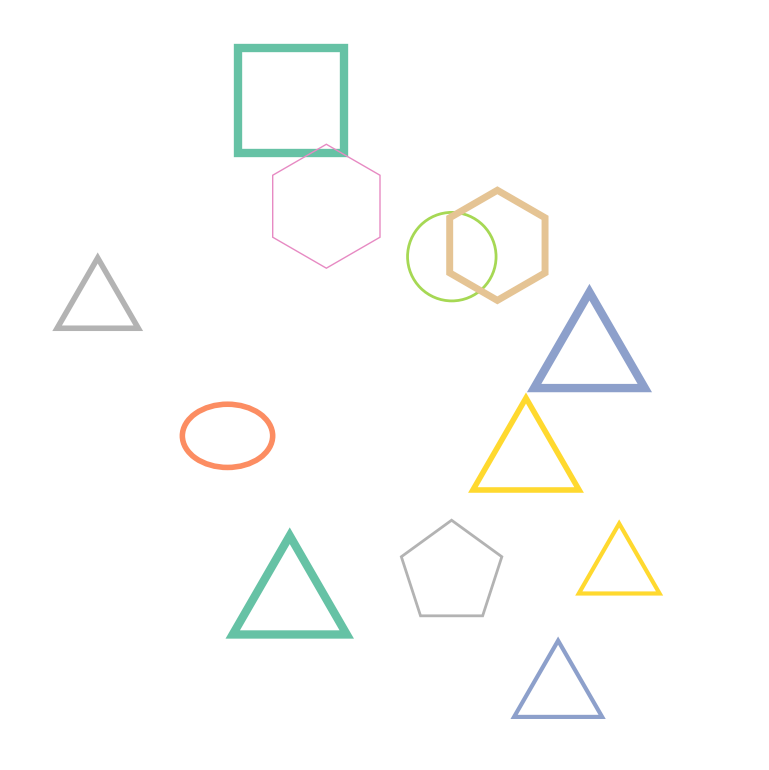[{"shape": "triangle", "thickness": 3, "radius": 0.43, "center": [0.376, 0.219]}, {"shape": "square", "thickness": 3, "radius": 0.34, "center": [0.378, 0.869]}, {"shape": "oval", "thickness": 2, "radius": 0.29, "center": [0.295, 0.434]}, {"shape": "triangle", "thickness": 1.5, "radius": 0.33, "center": [0.725, 0.102]}, {"shape": "triangle", "thickness": 3, "radius": 0.41, "center": [0.766, 0.538]}, {"shape": "hexagon", "thickness": 0.5, "radius": 0.4, "center": [0.424, 0.732]}, {"shape": "circle", "thickness": 1, "radius": 0.29, "center": [0.587, 0.667]}, {"shape": "triangle", "thickness": 2, "radius": 0.4, "center": [0.683, 0.403]}, {"shape": "triangle", "thickness": 1.5, "radius": 0.3, "center": [0.804, 0.26]}, {"shape": "hexagon", "thickness": 2.5, "radius": 0.36, "center": [0.646, 0.681]}, {"shape": "triangle", "thickness": 2, "radius": 0.3, "center": [0.127, 0.604]}, {"shape": "pentagon", "thickness": 1, "radius": 0.34, "center": [0.586, 0.256]}]